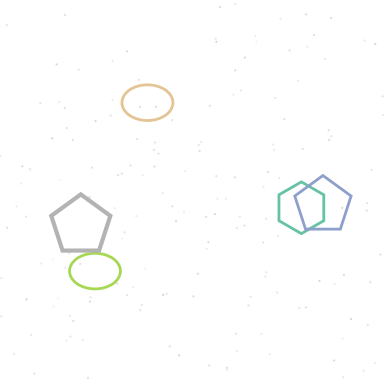[{"shape": "hexagon", "thickness": 2, "radius": 0.34, "center": [0.783, 0.46]}, {"shape": "pentagon", "thickness": 2, "radius": 0.38, "center": [0.839, 0.467]}, {"shape": "oval", "thickness": 2, "radius": 0.33, "center": [0.247, 0.296]}, {"shape": "oval", "thickness": 2, "radius": 0.33, "center": [0.383, 0.733]}, {"shape": "pentagon", "thickness": 3, "radius": 0.4, "center": [0.21, 0.414]}]